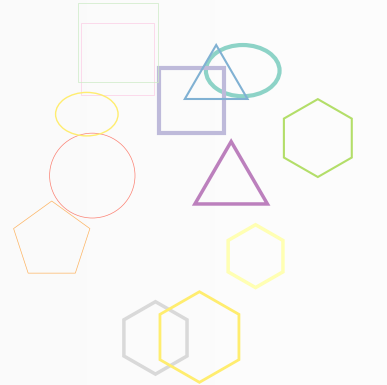[{"shape": "oval", "thickness": 3, "radius": 0.48, "center": [0.626, 0.817]}, {"shape": "hexagon", "thickness": 2.5, "radius": 0.41, "center": [0.659, 0.335]}, {"shape": "square", "thickness": 3, "radius": 0.42, "center": [0.493, 0.739]}, {"shape": "circle", "thickness": 0.5, "radius": 0.55, "center": [0.238, 0.544]}, {"shape": "triangle", "thickness": 1.5, "radius": 0.47, "center": [0.558, 0.79]}, {"shape": "pentagon", "thickness": 0.5, "radius": 0.52, "center": [0.134, 0.374]}, {"shape": "hexagon", "thickness": 1.5, "radius": 0.51, "center": [0.82, 0.641]}, {"shape": "square", "thickness": 0.5, "radius": 0.47, "center": [0.302, 0.847]}, {"shape": "hexagon", "thickness": 2.5, "radius": 0.47, "center": [0.401, 0.122]}, {"shape": "triangle", "thickness": 2.5, "radius": 0.54, "center": [0.597, 0.524]}, {"shape": "square", "thickness": 0.5, "radius": 0.52, "center": [0.305, 0.89]}, {"shape": "oval", "thickness": 1, "radius": 0.4, "center": [0.224, 0.703]}, {"shape": "hexagon", "thickness": 2, "radius": 0.59, "center": [0.515, 0.125]}]